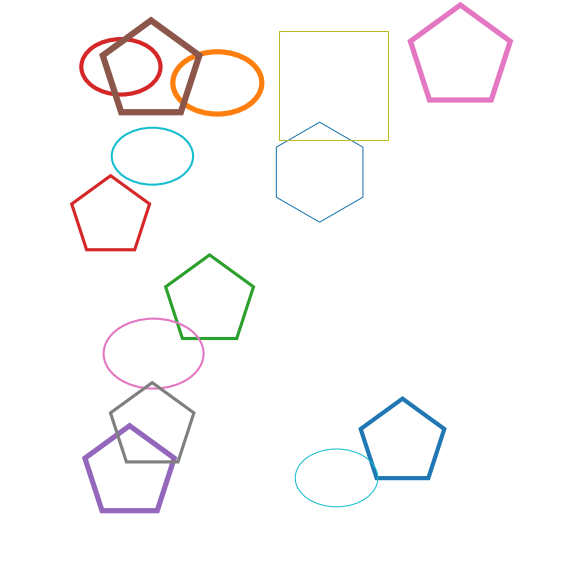[{"shape": "hexagon", "thickness": 0.5, "radius": 0.43, "center": [0.553, 0.701]}, {"shape": "pentagon", "thickness": 2, "radius": 0.38, "center": [0.697, 0.233]}, {"shape": "oval", "thickness": 2.5, "radius": 0.39, "center": [0.376, 0.856]}, {"shape": "pentagon", "thickness": 1.5, "radius": 0.4, "center": [0.363, 0.478]}, {"shape": "oval", "thickness": 2, "radius": 0.34, "center": [0.209, 0.883]}, {"shape": "pentagon", "thickness": 1.5, "radius": 0.35, "center": [0.192, 0.624]}, {"shape": "pentagon", "thickness": 2.5, "radius": 0.41, "center": [0.224, 0.181]}, {"shape": "pentagon", "thickness": 3, "radius": 0.44, "center": [0.262, 0.876]}, {"shape": "oval", "thickness": 1, "radius": 0.43, "center": [0.266, 0.387]}, {"shape": "pentagon", "thickness": 2.5, "radius": 0.45, "center": [0.797, 0.9]}, {"shape": "pentagon", "thickness": 1.5, "radius": 0.38, "center": [0.264, 0.261]}, {"shape": "square", "thickness": 0.5, "radius": 0.47, "center": [0.577, 0.851]}, {"shape": "oval", "thickness": 1, "radius": 0.35, "center": [0.264, 0.729]}, {"shape": "oval", "thickness": 0.5, "radius": 0.36, "center": [0.583, 0.172]}]